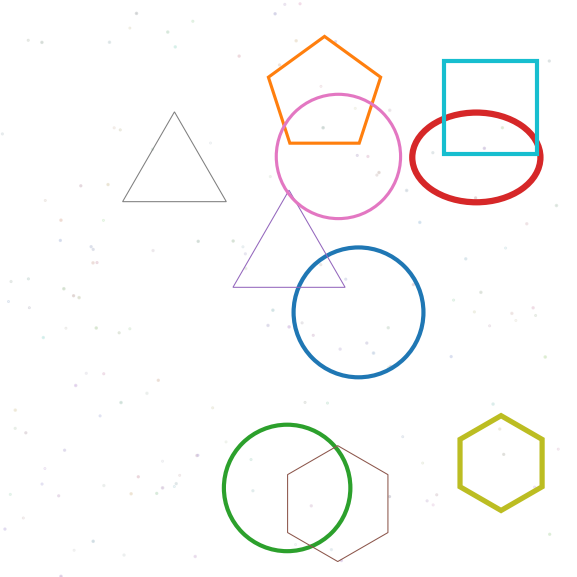[{"shape": "circle", "thickness": 2, "radius": 0.56, "center": [0.621, 0.458]}, {"shape": "pentagon", "thickness": 1.5, "radius": 0.51, "center": [0.562, 0.834]}, {"shape": "circle", "thickness": 2, "radius": 0.55, "center": [0.497, 0.154]}, {"shape": "oval", "thickness": 3, "radius": 0.55, "center": [0.825, 0.727]}, {"shape": "triangle", "thickness": 0.5, "radius": 0.56, "center": [0.5, 0.558]}, {"shape": "hexagon", "thickness": 0.5, "radius": 0.5, "center": [0.585, 0.127]}, {"shape": "circle", "thickness": 1.5, "radius": 0.54, "center": [0.586, 0.728]}, {"shape": "triangle", "thickness": 0.5, "radius": 0.52, "center": [0.302, 0.702]}, {"shape": "hexagon", "thickness": 2.5, "radius": 0.41, "center": [0.868, 0.197]}, {"shape": "square", "thickness": 2, "radius": 0.4, "center": [0.85, 0.813]}]